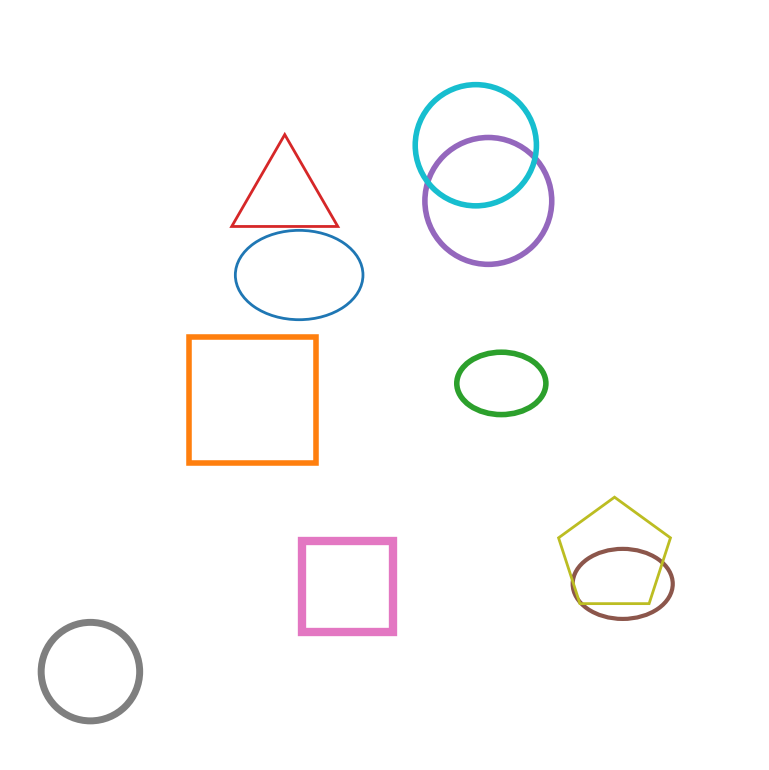[{"shape": "oval", "thickness": 1, "radius": 0.41, "center": [0.389, 0.643]}, {"shape": "square", "thickness": 2, "radius": 0.41, "center": [0.328, 0.48]}, {"shape": "oval", "thickness": 2, "radius": 0.29, "center": [0.651, 0.502]}, {"shape": "triangle", "thickness": 1, "radius": 0.4, "center": [0.37, 0.746]}, {"shape": "circle", "thickness": 2, "radius": 0.41, "center": [0.634, 0.739]}, {"shape": "oval", "thickness": 1.5, "radius": 0.32, "center": [0.809, 0.242]}, {"shape": "square", "thickness": 3, "radius": 0.29, "center": [0.452, 0.238]}, {"shape": "circle", "thickness": 2.5, "radius": 0.32, "center": [0.117, 0.128]}, {"shape": "pentagon", "thickness": 1, "radius": 0.38, "center": [0.798, 0.278]}, {"shape": "circle", "thickness": 2, "radius": 0.39, "center": [0.618, 0.811]}]